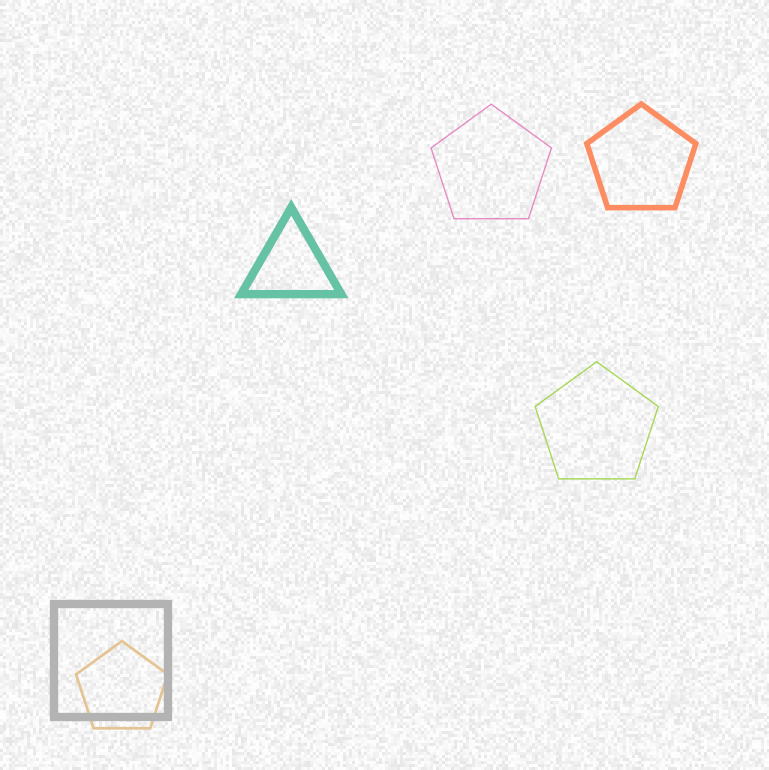[{"shape": "triangle", "thickness": 3, "radius": 0.38, "center": [0.378, 0.656]}, {"shape": "pentagon", "thickness": 2, "radius": 0.37, "center": [0.833, 0.791]}, {"shape": "pentagon", "thickness": 0.5, "radius": 0.41, "center": [0.638, 0.782]}, {"shape": "pentagon", "thickness": 0.5, "radius": 0.42, "center": [0.775, 0.446]}, {"shape": "pentagon", "thickness": 1, "radius": 0.31, "center": [0.158, 0.105]}, {"shape": "square", "thickness": 3, "radius": 0.37, "center": [0.144, 0.142]}]